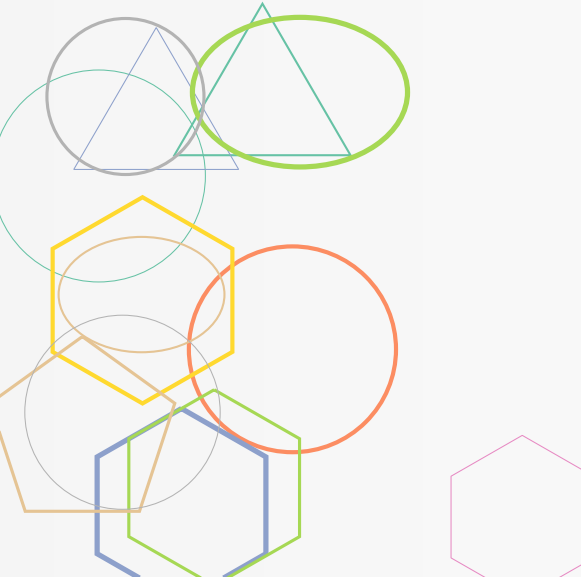[{"shape": "triangle", "thickness": 1, "radius": 0.87, "center": [0.452, 0.818]}, {"shape": "circle", "thickness": 0.5, "radius": 0.92, "center": [0.17, 0.694]}, {"shape": "circle", "thickness": 2, "radius": 0.89, "center": [0.503, 0.394]}, {"shape": "hexagon", "thickness": 2.5, "radius": 0.84, "center": [0.312, 0.124]}, {"shape": "triangle", "thickness": 0.5, "radius": 0.82, "center": [0.269, 0.788]}, {"shape": "hexagon", "thickness": 0.5, "radius": 0.71, "center": [0.898, 0.104]}, {"shape": "oval", "thickness": 2.5, "radius": 0.93, "center": [0.516, 0.84]}, {"shape": "hexagon", "thickness": 1.5, "radius": 0.85, "center": [0.368, 0.155]}, {"shape": "hexagon", "thickness": 2, "radius": 0.89, "center": [0.245, 0.479]}, {"shape": "pentagon", "thickness": 1.5, "radius": 0.84, "center": [0.142, 0.249]}, {"shape": "oval", "thickness": 1, "radius": 0.71, "center": [0.244, 0.489]}, {"shape": "circle", "thickness": 1.5, "radius": 0.68, "center": [0.216, 0.832]}, {"shape": "circle", "thickness": 0.5, "radius": 0.84, "center": [0.211, 0.285]}]